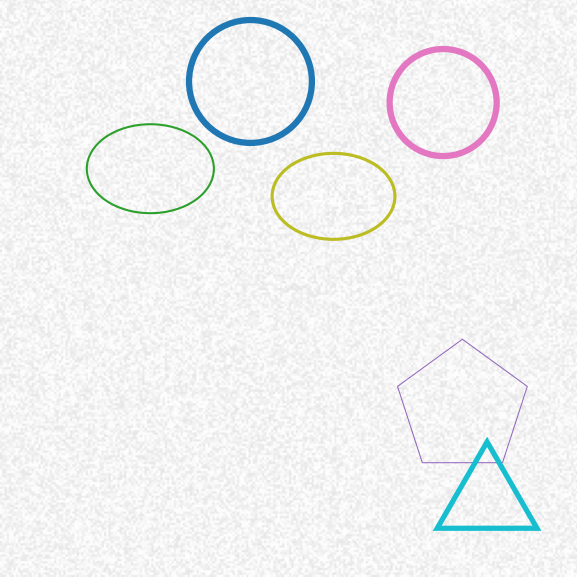[{"shape": "circle", "thickness": 3, "radius": 0.53, "center": [0.434, 0.858]}, {"shape": "oval", "thickness": 1, "radius": 0.55, "center": [0.26, 0.707]}, {"shape": "pentagon", "thickness": 0.5, "radius": 0.59, "center": [0.801, 0.294]}, {"shape": "circle", "thickness": 3, "radius": 0.46, "center": [0.767, 0.822]}, {"shape": "oval", "thickness": 1.5, "radius": 0.53, "center": [0.578, 0.659]}, {"shape": "triangle", "thickness": 2.5, "radius": 0.5, "center": [0.843, 0.134]}]